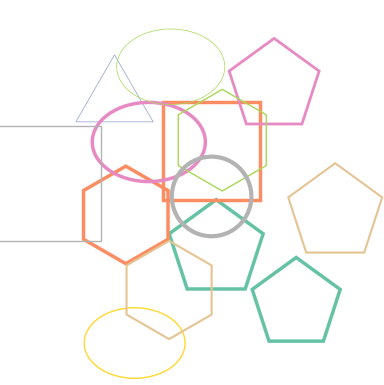[{"shape": "pentagon", "thickness": 2.5, "radius": 0.6, "center": [0.769, 0.211]}, {"shape": "pentagon", "thickness": 2.5, "radius": 0.64, "center": [0.562, 0.353]}, {"shape": "hexagon", "thickness": 2.5, "radius": 0.63, "center": [0.327, 0.442]}, {"shape": "square", "thickness": 2.5, "radius": 0.63, "center": [0.549, 0.608]}, {"shape": "triangle", "thickness": 0.5, "radius": 0.58, "center": [0.297, 0.741]}, {"shape": "oval", "thickness": 2.5, "radius": 0.73, "center": [0.386, 0.631]}, {"shape": "pentagon", "thickness": 2, "radius": 0.61, "center": [0.712, 0.777]}, {"shape": "oval", "thickness": 0.5, "radius": 0.7, "center": [0.443, 0.826]}, {"shape": "hexagon", "thickness": 1, "radius": 0.66, "center": [0.577, 0.636]}, {"shape": "oval", "thickness": 1, "radius": 0.66, "center": [0.35, 0.109]}, {"shape": "pentagon", "thickness": 1.5, "radius": 0.64, "center": [0.871, 0.448]}, {"shape": "hexagon", "thickness": 1.5, "radius": 0.64, "center": [0.439, 0.247]}, {"shape": "square", "thickness": 1, "radius": 0.74, "center": [0.113, 0.523]}, {"shape": "circle", "thickness": 3, "radius": 0.52, "center": [0.55, 0.49]}]